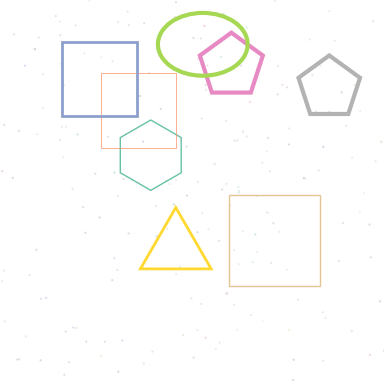[{"shape": "hexagon", "thickness": 1, "radius": 0.46, "center": [0.392, 0.597]}, {"shape": "square", "thickness": 0.5, "radius": 0.49, "center": [0.359, 0.713]}, {"shape": "square", "thickness": 2, "radius": 0.48, "center": [0.258, 0.795]}, {"shape": "pentagon", "thickness": 3, "radius": 0.43, "center": [0.601, 0.829]}, {"shape": "oval", "thickness": 3, "radius": 0.58, "center": [0.527, 0.885]}, {"shape": "triangle", "thickness": 2, "radius": 0.53, "center": [0.457, 0.355]}, {"shape": "square", "thickness": 1, "radius": 0.59, "center": [0.714, 0.375]}, {"shape": "pentagon", "thickness": 3, "radius": 0.42, "center": [0.855, 0.772]}]